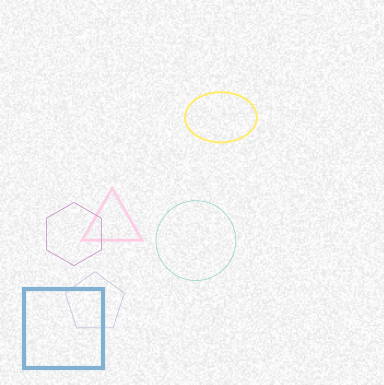[{"shape": "circle", "thickness": 0.5, "radius": 0.52, "center": [0.509, 0.375]}, {"shape": "pentagon", "thickness": 0.5, "radius": 0.4, "center": [0.246, 0.214]}, {"shape": "square", "thickness": 3, "radius": 0.51, "center": [0.166, 0.147]}, {"shape": "triangle", "thickness": 2, "radius": 0.45, "center": [0.291, 0.421]}, {"shape": "hexagon", "thickness": 0.5, "radius": 0.41, "center": [0.192, 0.392]}, {"shape": "oval", "thickness": 1.5, "radius": 0.47, "center": [0.574, 0.695]}]